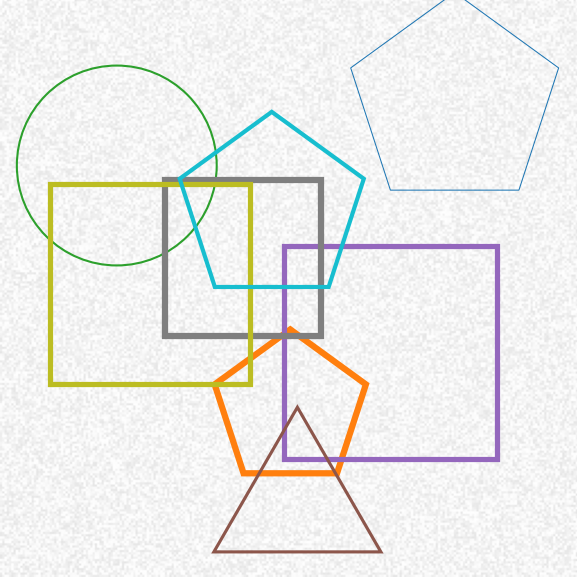[{"shape": "pentagon", "thickness": 0.5, "radius": 0.95, "center": [0.787, 0.823]}, {"shape": "pentagon", "thickness": 3, "radius": 0.69, "center": [0.503, 0.291]}, {"shape": "circle", "thickness": 1, "radius": 0.87, "center": [0.202, 0.713]}, {"shape": "square", "thickness": 2.5, "radius": 0.92, "center": [0.676, 0.389]}, {"shape": "triangle", "thickness": 1.5, "radius": 0.83, "center": [0.515, 0.127]}, {"shape": "square", "thickness": 3, "radius": 0.67, "center": [0.421, 0.553]}, {"shape": "square", "thickness": 2.5, "radius": 0.86, "center": [0.26, 0.507]}, {"shape": "pentagon", "thickness": 2, "radius": 0.84, "center": [0.471, 0.638]}]